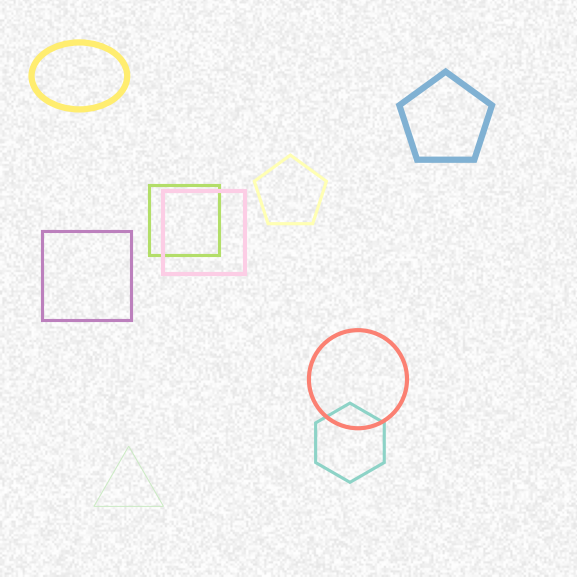[{"shape": "hexagon", "thickness": 1.5, "radius": 0.34, "center": [0.606, 0.233]}, {"shape": "pentagon", "thickness": 1.5, "radius": 0.33, "center": [0.503, 0.665]}, {"shape": "circle", "thickness": 2, "radius": 0.42, "center": [0.62, 0.343]}, {"shape": "pentagon", "thickness": 3, "radius": 0.42, "center": [0.772, 0.791]}, {"shape": "square", "thickness": 1.5, "radius": 0.3, "center": [0.318, 0.619]}, {"shape": "square", "thickness": 2, "radius": 0.36, "center": [0.353, 0.597]}, {"shape": "square", "thickness": 1.5, "radius": 0.38, "center": [0.149, 0.522]}, {"shape": "triangle", "thickness": 0.5, "radius": 0.35, "center": [0.223, 0.157]}, {"shape": "oval", "thickness": 3, "radius": 0.41, "center": [0.137, 0.868]}]